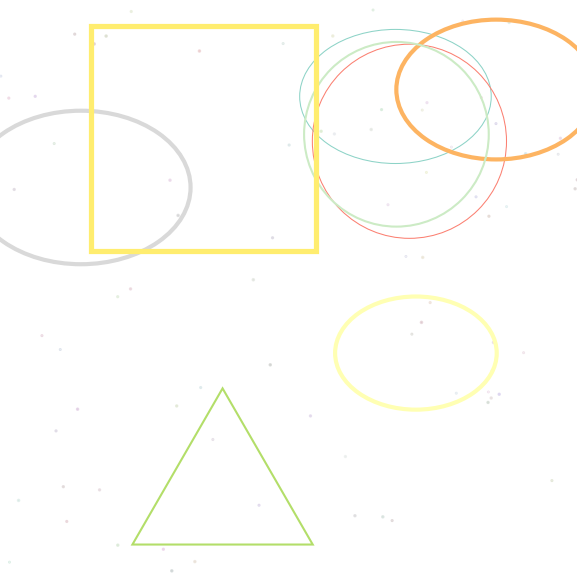[{"shape": "oval", "thickness": 0.5, "radius": 0.83, "center": [0.685, 0.832]}, {"shape": "oval", "thickness": 2, "radius": 0.7, "center": [0.72, 0.388]}, {"shape": "circle", "thickness": 0.5, "radius": 0.84, "center": [0.709, 0.755]}, {"shape": "oval", "thickness": 2, "radius": 0.86, "center": [0.859, 0.844]}, {"shape": "triangle", "thickness": 1, "radius": 0.9, "center": [0.385, 0.146]}, {"shape": "oval", "thickness": 2, "radius": 0.95, "center": [0.14, 0.675]}, {"shape": "circle", "thickness": 1, "radius": 0.8, "center": [0.686, 0.767]}, {"shape": "square", "thickness": 2.5, "radius": 0.97, "center": [0.352, 0.76]}]